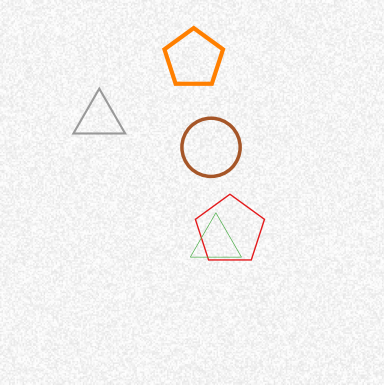[{"shape": "pentagon", "thickness": 1, "radius": 0.47, "center": [0.597, 0.401]}, {"shape": "triangle", "thickness": 0.5, "radius": 0.38, "center": [0.561, 0.37]}, {"shape": "pentagon", "thickness": 3, "radius": 0.4, "center": [0.503, 0.847]}, {"shape": "circle", "thickness": 2.5, "radius": 0.38, "center": [0.548, 0.617]}, {"shape": "triangle", "thickness": 1.5, "radius": 0.39, "center": [0.258, 0.692]}]